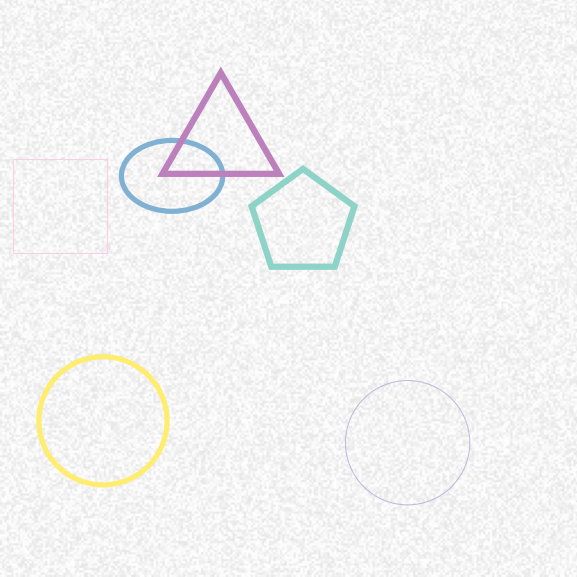[{"shape": "pentagon", "thickness": 3, "radius": 0.47, "center": [0.525, 0.613]}, {"shape": "circle", "thickness": 0.5, "radius": 0.54, "center": [0.706, 0.233]}, {"shape": "oval", "thickness": 2.5, "radius": 0.44, "center": [0.298, 0.695]}, {"shape": "square", "thickness": 0.5, "radius": 0.41, "center": [0.104, 0.643]}, {"shape": "triangle", "thickness": 3, "radius": 0.58, "center": [0.382, 0.756]}, {"shape": "circle", "thickness": 2.5, "radius": 0.55, "center": [0.178, 0.27]}]